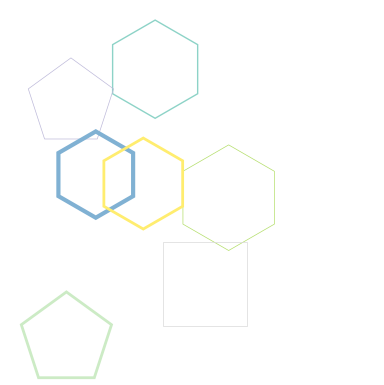[{"shape": "hexagon", "thickness": 1, "radius": 0.64, "center": [0.403, 0.82]}, {"shape": "pentagon", "thickness": 0.5, "radius": 0.58, "center": [0.184, 0.733]}, {"shape": "hexagon", "thickness": 3, "radius": 0.56, "center": [0.249, 0.547]}, {"shape": "hexagon", "thickness": 0.5, "radius": 0.69, "center": [0.594, 0.486]}, {"shape": "square", "thickness": 0.5, "radius": 0.55, "center": [0.533, 0.261]}, {"shape": "pentagon", "thickness": 2, "radius": 0.62, "center": [0.173, 0.119]}, {"shape": "hexagon", "thickness": 2, "radius": 0.59, "center": [0.372, 0.523]}]